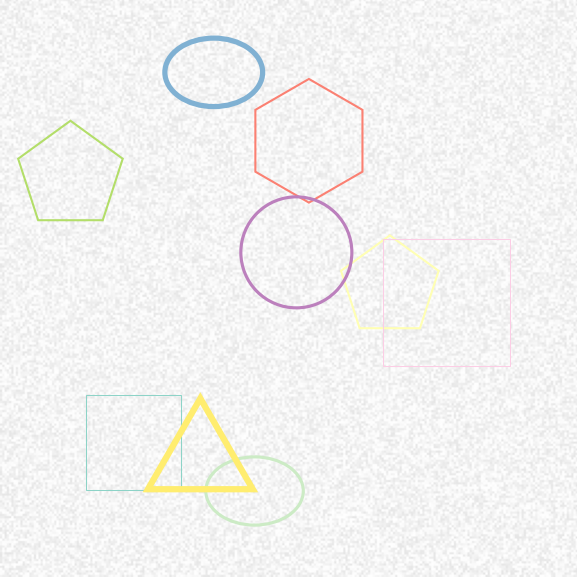[{"shape": "square", "thickness": 0.5, "radius": 0.41, "center": [0.231, 0.233]}, {"shape": "pentagon", "thickness": 1, "radius": 0.44, "center": [0.675, 0.503]}, {"shape": "hexagon", "thickness": 1, "radius": 0.54, "center": [0.535, 0.755]}, {"shape": "oval", "thickness": 2.5, "radius": 0.42, "center": [0.37, 0.874]}, {"shape": "pentagon", "thickness": 1, "radius": 0.48, "center": [0.122, 0.695]}, {"shape": "square", "thickness": 0.5, "radius": 0.55, "center": [0.774, 0.476]}, {"shape": "circle", "thickness": 1.5, "radius": 0.48, "center": [0.513, 0.562]}, {"shape": "oval", "thickness": 1.5, "radius": 0.42, "center": [0.441, 0.149]}, {"shape": "triangle", "thickness": 3, "radius": 0.52, "center": [0.347, 0.204]}]